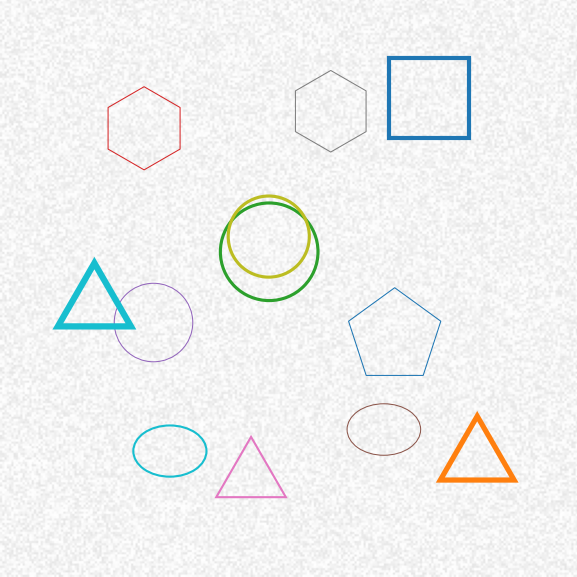[{"shape": "square", "thickness": 2, "radius": 0.35, "center": [0.743, 0.829]}, {"shape": "pentagon", "thickness": 0.5, "radius": 0.42, "center": [0.683, 0.417]}, {"shape": "triangle", "thickness": 2.5, "radius": 0.37, "center": [0.826, 0.205]}, {"shape": "circle", "thickness": 1.5, "radius": 0.42, "center": [0.466, 0.563]}, {"shape": "hexagon", "thickness": 0.5, "radius": 0.36, "center": [0.249, 0.777]}, {"shape": "circle", "thickness": 0.5, "radius": 0.34, "center": [0.266, 0.441]}, {"shape": "oval", "thickness": 0.5, "radius": 0.32, "center": [0.665, 0.255]}, {"shape": "triangle", "thickness": 1, "radius": 0.35, "center": [0.435, 0.173]}, {"shape": "hexagon", "thickness": 0.5, "radius": 0.35, "center": [0.573, 0.806]}, {"shape": "circle", "thickness": 1.5, "radius": 0.35, "center": [0.465, 0.589]}, {"shape": "oval", "thickness": 1, "radius": 0.32, "center": [0.294, 0.218]}, {"shape": "triangle", "thickness": 3, "radius": 0.37, "center": [0.163, 0.47]}]